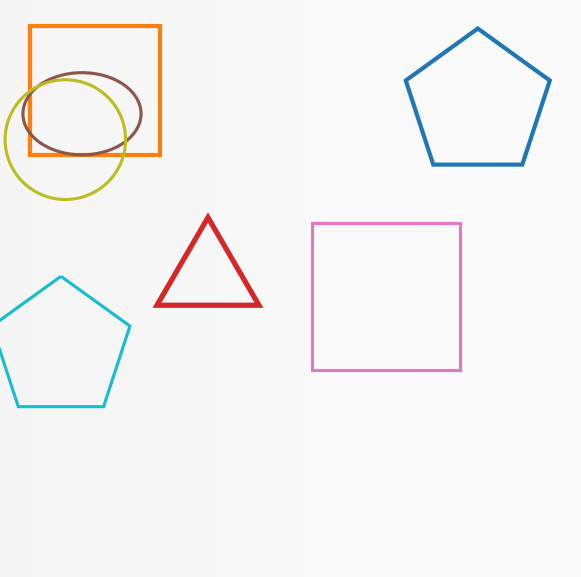[{"shape": "pentagon", "thickness": 2, "radius": 0.65, "center": [0.822, 0.819]}, {"shape": "square", "thickness": 2, "radius": 0.56, "center": [0.163, 0.843]}, {"shape": "triangle", "thickness": 2.5, "radius": 0.51, "center": [0.358, 0.521]}, {"shape": "oval", "thickness": 1.5, "radius": 0.51, "center": [0.141, 0.802]}, {"shape": "square", "thickness": 1.5, "radius": 0.64, "center": [0.665, 0.486]}, {"shape": "circle", "thickness": 1.5, "radius": 0.52, "center": [0.112, 0.757]}, {"shape": "pentagon", "thickness": 1.5, "radius": 0.62, "center": [0.105, 0.396]}]